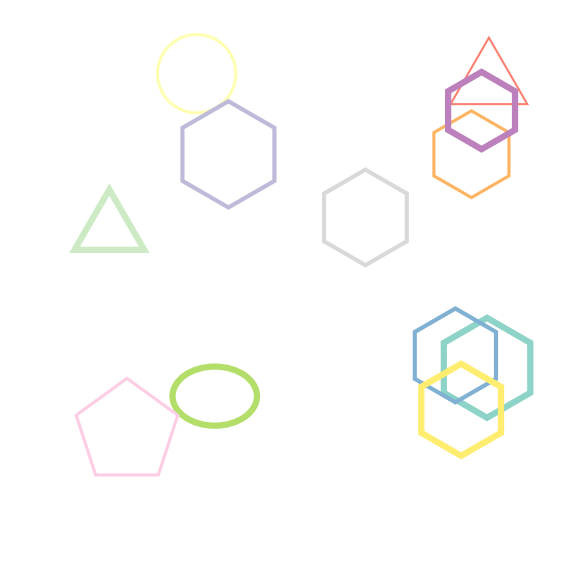[{"shape": "hexagon", "thickness": 3, "radius": 0.43, "center": [0.843, 0.362]}, {"shape": "circle", "thickness": 1.5, "radius": 0.34, "center": [0.341, 0.872]}, {"shape": "hexagon", "thickness": 2, "radius": 0.46, "center": [0.396, 0.732]}, {"shape": "triangle", "thickness": 1, "radius": 0.38, "center": [0.847, 0.857]}, {"shape": "hexagon", "thickness": 2, "radius": 0.41, "center": [0.789, 0.384]}, {"shape": "hexagon", "thickness": 1.5, "radius": 0.38, "center": [0.816, 0.732]}, {"shape": "oval", "thickness": 3, "radius": 0.37, "center": [0.372, 0.313]}, {"shape": "pentagon", "thickness": 1.5, "radius": 0.46, "center": [0.22, 0.252]}, {"shape": "hexagon", "thickness": 2, "radius": 0.41, "center": [0.633, 0.623]}, {"shape": "hexagon", "thickness": 3, "radius": 0.33, "center": [0.834, 0.808]}, {"shape": "triangle", "thickness": 3, "radius": 0.35, "center": [0.189, 0.601]}, {"shape": "hexagon", "thickness": 3, "radius": 0.4, "center": [0.799, 0.289]}]